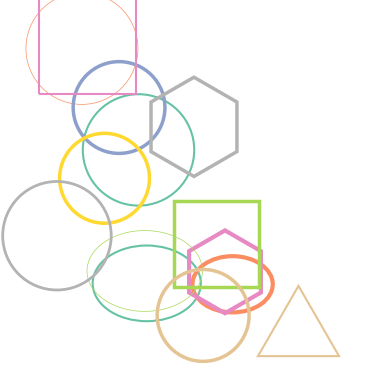[{"shape": "oval", "thickness": 1.5, "radius": 0.7, "center": [0.381, 0.264]}, {"shape": "circle", "thickness": 1.5, "radius": 0.72, "center": [0.36, 0.611]}, {"shape": "oval", "thickness": 3, "radius": 0.52, "center": [0.604, 0.262]}, {"shape": "circle", "thickness": 0.5, "radius": 0.73, "center": [0.213, 0.874]}, {"shape": "circle", "thickness": 2.5, "radius": 0.6, "center": [0.309, 0.721]}, {"shape": "square", "thickness": 1.5, "radius": 0.63, "center": [0.227, 0.881]}, {"shape": "hexagon", "thickness": 3, "radius": 0.54, "center": [0.584, 0.294]}, {"shape": "square", "thickness": 2.5, "radius": 0.55, "center": [0.562, 0.366]}, {"shape": "oval", "thickness": 0.5, "radius": 0.75, "center": [0.376, 0.296]}, {"shape": "circle", "thickness": 2.5, "radius": 0.58, "center": [0.272, 0.537]}, {"shape": "triangle", "thickness": 1.5, "radius": 0.61, "center": [0.775, 0.136]}, {"shape": "circle", "thickness": 2.5, "radius": 0.6, "center": [0.528, 0.181]}, {"shape": "circle", "thickness": 2, "radius": 0.7, "center": [0.148, 0.388]}, {"shape": "hexagon", "thickness": 2.5, "radius": 0.64, "center": [0.504, 0.671]}]